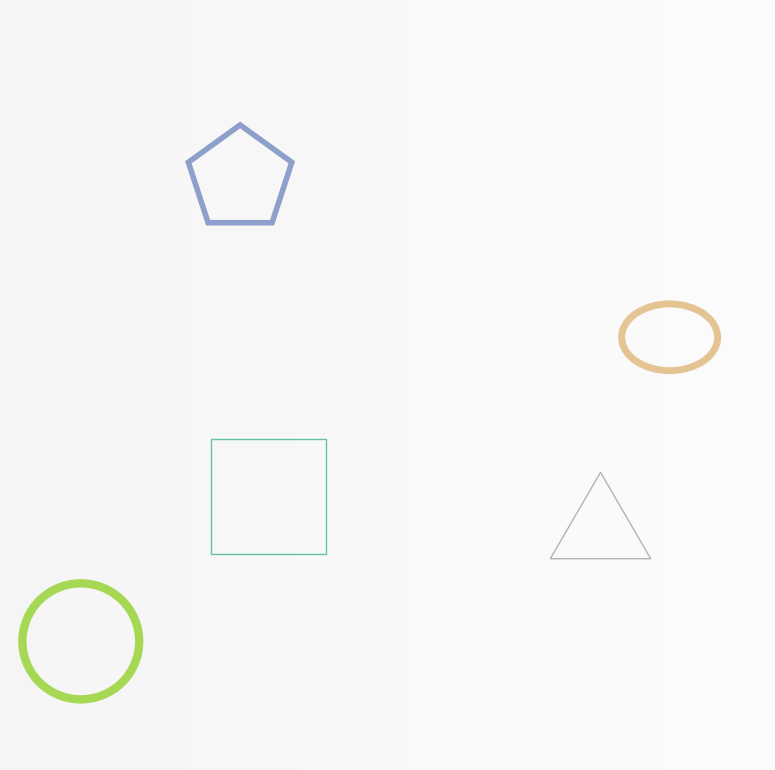[{"shape": "square", "thickness": 0.5, "radius": 0.37, "center": [0.346, 0.355]}, {"shape": "pentagon", "thickness": 2, "radius": 0.35, "center": [0.31, 0.768]}, {"shape": "circle", "thickness": 3, "radius": 0.38, "center": [0.104, 0.167]}, {"shape": "oval", "thickness": 2.5, "radius": 0.31, "center": [0.864, 0.562]}, {"shape": "triangle", "thickness": 0.5, "radius": 0.37, "center": [0.775, 0.312]}]